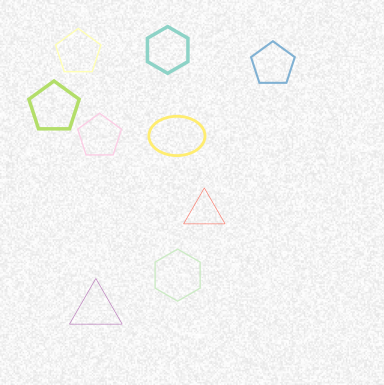[{"shape": "hexagon", "thickness": 2.5, "radius": 0.3, "center": [0.436, 0.87]}, {"shape": "pentagon", "thickness": 1, "radius": 0.31, "center": [0.203, 0.864]}, {"shape": "triangle", "thickness": 0.5, "radius": 0.31, "center": [0.531, 0.45]}, {"shape": "pentagon", "thickness": 1.5, "radius": 0.3, "center": [0.709, 0.833]}, {"shape": "pentagon", "thickness": 2.5, "radius": 0.34, "center": [0.14, 0.721]}, {"shape": "pentagon", "thickness": 1, "radius": 0.3, "center": [0.259, 0.646]}, {"shape": "triangle", "thickness": 0.5, "radius": 0.4, "center": [0.249, 0.198]}, {"shape": "hexagon", "thickness": 1, "radius": 0.34, "center": [0.461, 0.285]}, {"shape": "oval", "thickness": 2, "radius": 0.36, "center": [0.46, 0.647]}]